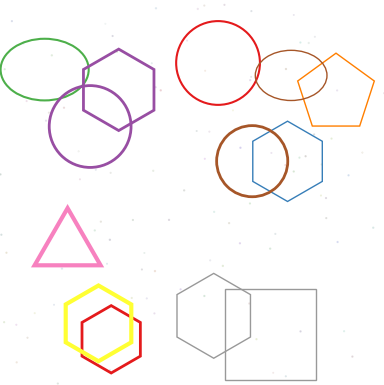[{"shape": "hexagon", "thickness": 2, "radius": 0.44, "center": [0.289, 0.119]}, {"shape": "circle", "thickness": 1.5, "radius": 0.54, "center": [0.566, 0.836]}, {"shape": "hexagon", "thickness": 1, "radius": 0.52, "center": [0.747, 0.581]}, {"shape": "oval", "thickness": 1.5, "radius": 0.57, "center": [0.116, 0.819]}, {"shape": "circle", "thickness": 2, "radius": 0.53, "center": [0.234, 0.671]}, {"shape": "hexagon", "thickness": 2, "radius": 0.53, "center": [0.308, 0.767]}, {"shape": "pentagon", "thickness": 1, "radius": 0.52, "center": [0.873, 0.757]}, {"shape": "hexagon", "thickness": 3, "radius": 0.49, "center": [0.256, 0.16]}, {"shape": "circle", "thickness": 2, "radius": 0.46, "center": [0.655, 0.581]}, {"shape": "oval", "thickness": 1, "radius": 0.47, "center": [0.756, 0.804]}, {"shape": "triangle", "thickness": 3, "radius": 0.49, "center": [0.176, 0.36]}, {"shape": "square", "thickness": 1, "radius": 0.59, "center": [0.703, 0.131]}, {"shape": "hexagon", "thickness": 1, "radius": 0.55, "center": [0.555, 0.18]}]